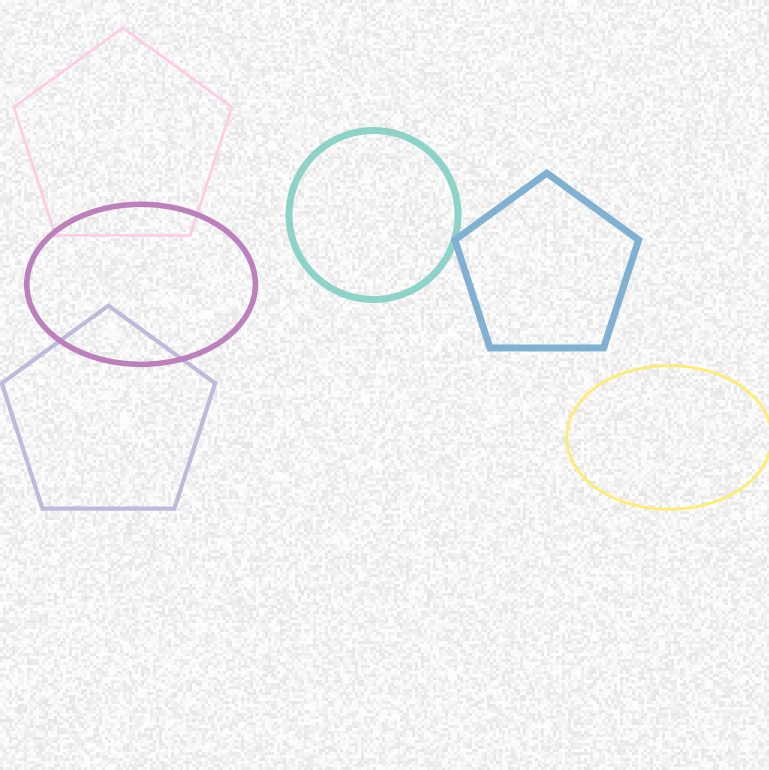[{"shape": "circle", "thickness": 2.5, "radius": 0.55, "center": [0.485, 0.721]}, {"shape": "pentagon", "thickness": 1.5, "radius": 0.73, "center": [0.141, 0.457]}, {"shape": "pentagon", "thickness": 2.5, "radius": 0.63, "center": [0.71, 0.65]}, {"shape": "pentagon", "thickness": 1, "radius": 0.74, "center": [0.16, 0.815]}, {"shape": "oval", "thickness": 2, "radius": 0.74, "center": [0.183, 0.631]}, {"shape": "oval", "thickness": 1, "radius": 0.67, "center": [0.869, 0.432]}]